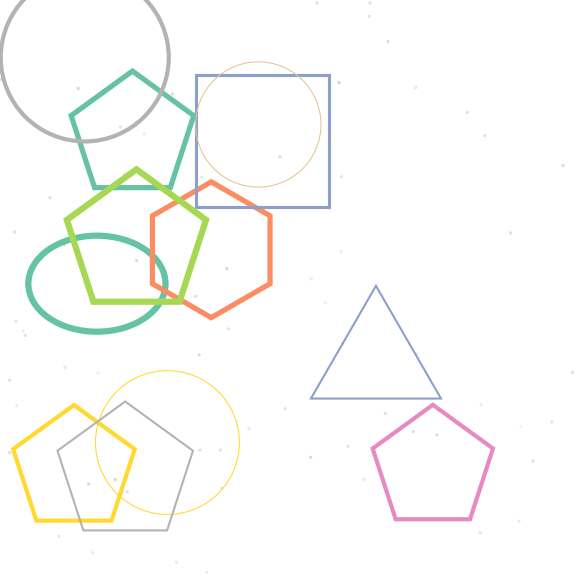[{"shape": "oval", "thickness": 3, "radius": 0.59, "center": [0.168, 0.508]}, {"shape": "pentagon", "thickness": 2.5, "radius": 0.56, "center": [0.229, 0.765]}, {"shape": "hexagon", "thickness": 2.5, "radius": 0.59, "center": [0.366, 0.567]}, {"shape": "square", "thickness": 1.5, "radius": 0.57, "center": [0.455, 0.755]}, {"shape": "triangle", "thickness": 1, "radius": 0.65, "center": [0.651, 0.374]}, {"shape": "pentagon", "thickness": 2, "radius": 0.55, "center": [0.75, 0.189]}, {"shape": "pentagon", "thickness": 3, "radius": 0.63, "center": [0.236, 0.579]}, {"shape": "pentagon", "thickness": 2, "radius": 0.55, "center": [0.128, 0.187]}, {"shape": "circle", "thickness": 0.5, "radius": 0.62, "center": [0.29, 0.233]}, {"shape": "circle", "thickness": 0.5, "radius": 0.54, "center": [0.447, 0.784]}, {"shape": "circle", "thickness": 2, "radius": 0.73, "center": [0.147, 0.9]}, {"shape": "pentagon", "thickness": 1, "radius": 0.62, "center": [0.217, 0.18]}]